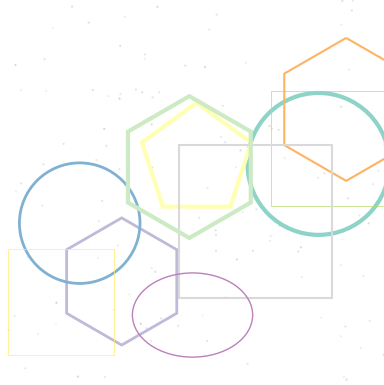[{"shape": "circle", "thickness": 3, "radius": 0.92, "center": [0.827, 0.574]}, {"shape": "pentagon", "thickness": 3, "radius": 0.75, "center": [0.511, 0.584]}, {"shape": "hexagon", "thickness": 2, "radius": 0.83, "center": [0.316, 0.269]}, {"shape": "circle", "thickness": 2, "radius": 0.78, "center": [0.207, 0.42]}, {"shape": "hexagon", "thickness": 1.5, "radius": 0.93, "center": [0.899, 0.716]}, {"shape": "square", "thickness": 0.5, "radius": 0.74, "center": [0.853, 0.615]}, {"shape": "square", "thickness": 1.5, "radius": 0.99, "center": [0.664, 0.425]}, {"shape": "oval", "thickness": 1, "radius": 0.78, "center": [0.5, 0.182]}, {"shape": "hexagon", "thickness": 3, "radius": 0.92, "center": [0.492, 0.566]}, {"shape": "square", "thickness": 0.5, "radius": 0.69, "center": [0.159, 0.215]}]